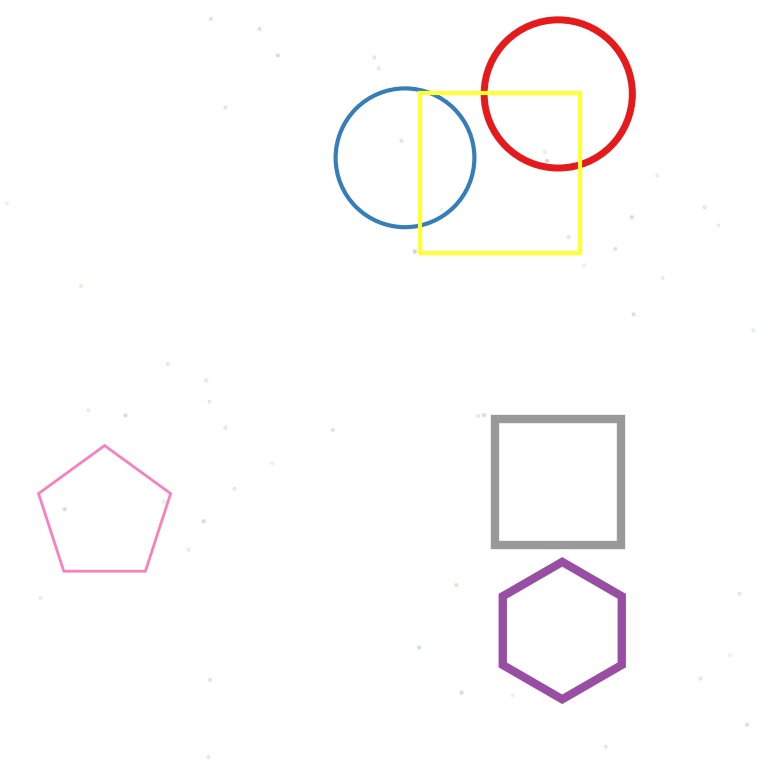[{"shape": "circle", "thickness": 2.5, "radius": 0.48, "center": [0.725, 0.878]}, {"shape": "circle", "thickness": 1.5, "radius": 0.45, "center": [0.526, 0.795]}, {"shape": "hexagon", "thickness": 3, "radius": 0.45, "center": [0.73, 0.181]}, {"shape": "square", "thickness": 1.5, "radius": 0.52, "center": [0.649, 0.776]}, {"shape": "pentagon", "thickness": 1, "radius": 0.45, "center": [0.136, 0.331]}, {"shape": "square", "thickness": 3, "radius": 0.41, "center": [0.725, 0.374]}]